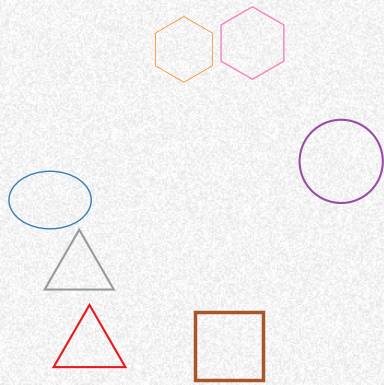[{"shape": "triangle", "thickness": 1.5, "radius": 0.54, "center": [0.232, 0.1]}, {"shape": "oval", "thickness": 1, "radius": 0.53, "center": [0.13, 0.48]}, {"shape": "circle", "thickness": 1.5, "radius": 0.54, "center": [0.886, 0.581]}, {"shape": "hexagon", "thickness": 0.5, "radius": 0.43, "center": [0.478, 0.872]}, {"shape": "square", "thickness": 2.5, "radius": 0.44, "center": [0.594, 0.101]}, {"shape": "hexagon", "thickness": 1, "radius": 0.47, "center": [0.656, 0.888]}, {"shape": "triangle", "thickness": 1.5, "radius": 0.52, "center": [0.206, 0.3]}]